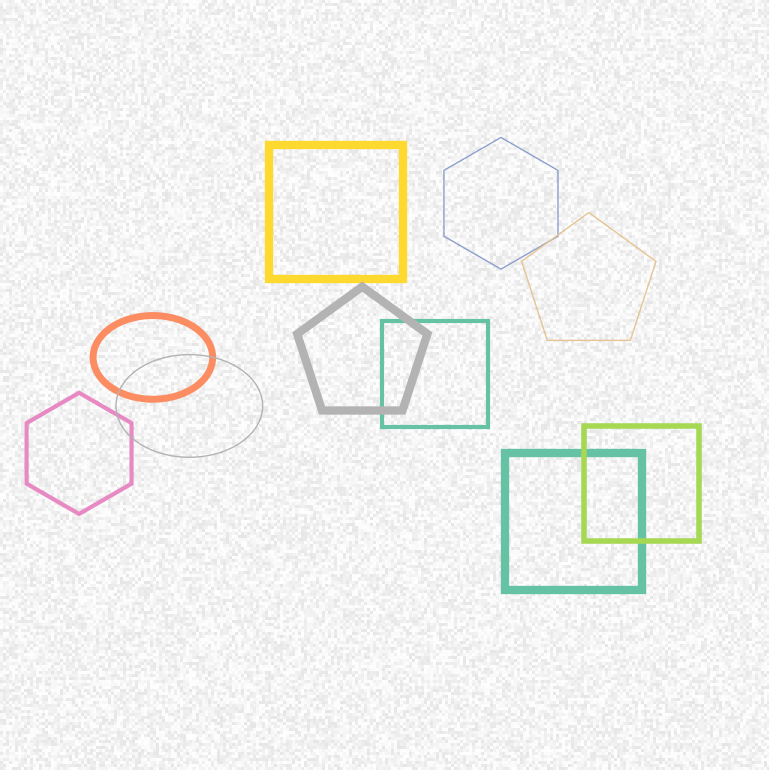[{"shape": "square", "thickness": 3, "radius": 0.44, "center": [0.745, 0.323]}, {"shape": "square", "thickness": 1.5, "radius": 0.34, "center": [0.565, 0.514]}, {"shape": "oval", "thickness": 2.5, "radius": 0.39, "center": [0.199, 0.536]}, {"shape": "hexagon", "thickness": 0.5, "radius": 0.43, "center": [0.651, 0.736]}, {"shape": "hexagon", "thickness": 1.5, "radius": 0.39, "center": [0.103, 0.411]}, {"shape": "square", "thickness": 2, "radius": 0.38, "center": [0.833, 0.372]}, {"shape": "square", "thickness": 3, "radius": 0.43, "center": [0.437, 0.724]}, {"shape": "pentagon", "thickness": 0.5, "radius": 0.46, "center": [0.765, 0.632]}, {"shape": "oval", "thickness": 0.5, "radius": 0.48, "center": [0.246, 0.473]}, {"shape": "pentagon", "thickness": 3, "radius": 0.44, "center": [0.47, 0.539]}]